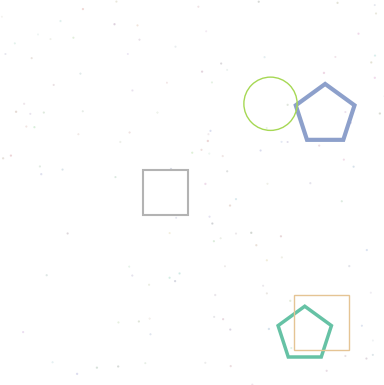[{"shape": "pentagon", "thickness": 2.5, "radius": 0.36, "center": [0.792, 0.132]}, {"shape": "pentagon", "thickness": 3, "radius": 0.4, "center": [0.845, 0.702]}, {"shape": "circle", "thickness": 1, "radius": 0.35, "center": [0.703, 0.73]}, {"shape": "square", "thickness": 1, "radius": 0.36, "center": [0.835, 0.163]}, {"shape": "square", "thickness": 1.5, "radius": 0.3, "center": [0.429, 0.5]}]